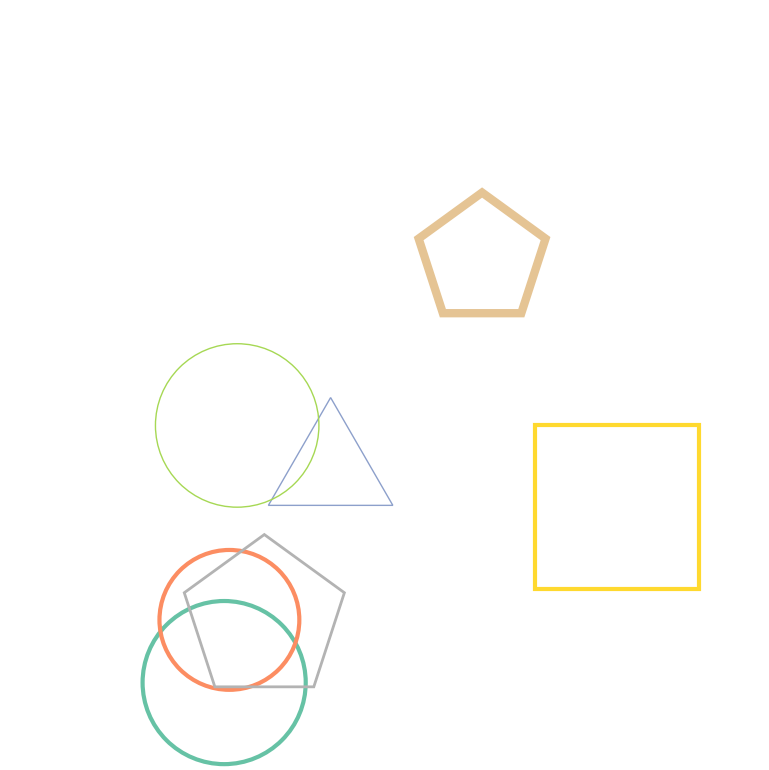[{"shape": "circle", "thickness": 1.5, "radius": 0.53, "center": [0.291, 0.114]}, {"shape": "circle", "thickness": 1.5, "radius": 0.45, "center": [0.298, 0.195]}, {"shape": "triangle", "thickness": 0.5, "radius": 0.47, "center": [0.429, 0.39]}, {"shape": "circle", "thickness": 0.5, "radius": 0.53, "center": [0.308, 0.447]}, {"shape": "square", "thickness": 1.5, "radius": 0.53, "center": [0.801, 0.342]}, {"shape": "pentagon", "thickness": 3, "radius": 0.43, "center": [0.626, 0.663]}, {"shape": "pentagon", "thickness": 1, "radius": 0.55, "center": [0.343, 0.196]}]